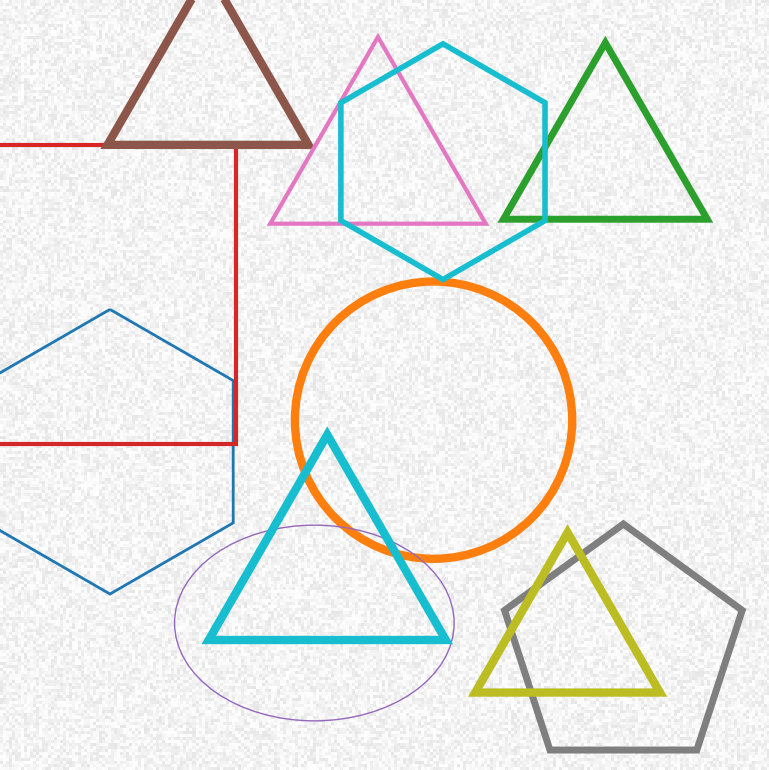[{"shape": "hexagon", "thickness": 1, "radius": 0.92, "center": [0.143, 0.413]}, {"shape": "circle", "thickness": 3, "radius": 0.9, "center": [0.563, 0.454]}, {"shape": "triangle", "thickness": 2.5, "radius": 0.76, "center": [0.786, 0.792]}, {"shape": "square", "thickness": 1.5, "radius": 0.97, "center": [0.112, 0.618]}, {"shape": "oval", "thickness": 0.5, "radius": 0.91, "center": [0.408, 0.191]}, {"shape": "triangle", "thickness": 3, "radius": 0.75, "center": [0.27, 0.887]}, {"shape": "triangle", "thickness": 1.5, "radius": 0.81, "center": [0.491, 0.79]}, {"shape": "pentagon", "thickness": 2.5, "radius": 0.81, "center": [0.81, 0.157]}, {"shape": "triangle", "thickness": 3, "radius": 0.69, "center": [0.737, 0.17]}, {"shape": "triangle", "thickness": 3, "radius": 0.89, "center": [0.425, 0.258]}, {"shape": "hexagon", "thickness": 2, "radius": 0.77, "center": [0.575, 0.79]}]